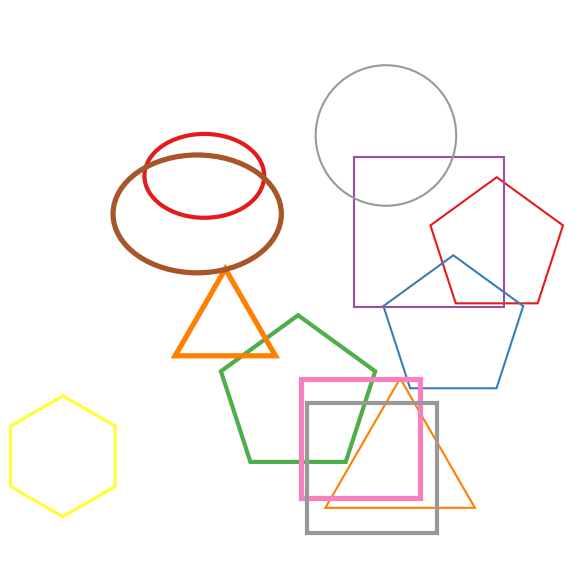[{"shape": "oval", "thickness": 2, "radius": 0.52, "center": [0.354, 0.695]}, {"shape": "pentagon", "thickness": 1, "radius": 0.6, "center": [0.86, 0.572]}, {"shape": "pentagon", "thickness": 1, "radius": 0.64, "center": [0.785, 0.43]}, {"shape": "pentagon", "thickness": 2, "radius": 0.7, "center": [0.516, 0.313]}, {"shape": "square", "thickness": 1, "radius": 0.65, "center": [0.742, 0.597]}, {"shape": "triangle", "thickness": 1, "radius": 0.75, "center": [0.693, 0.194]}, {"shape": "triangle", "thickness": 2.5, "radius": 0.5, "center": [0.39, 0.433]}, {"shape": "hexagon", "thickness": 1.5, "radius": 0.52, "center": [0.109, 0.209]}, {"shape": "oval", "thickness": 2.5, "radius": 0.73, "center": [0.341, 0.629]}, {"shape": "square", "thickness": 2.5, "radius": 0.52, "center": [0.624, 0.239]}, {"shape": "square", "thickness": 2, "radius": 0.56, "center": [0.644, 0.189]}, {"shape": "circle", "thickness": 1, "radius": 0.61, "center": [0.668, 0.765]}]